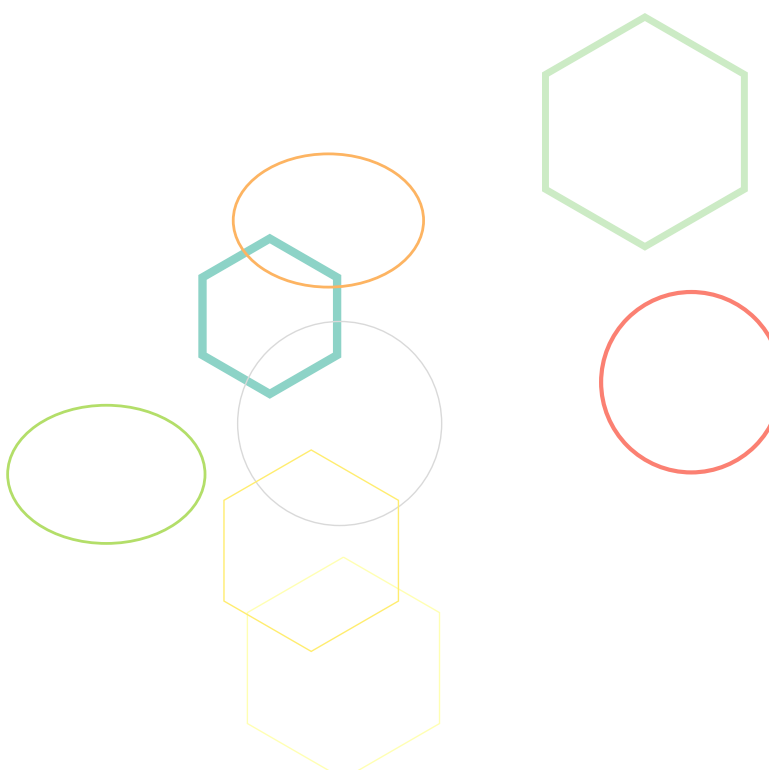[{"shape": "hexagon", "thickness": 3, "radius": 0.5, "center": [0.35, 0.589]}, {"shape": "hexagon", "thickness": 0.5, "radius": 0.72, "center": [0.446, 0.132]}, {"shape": "circle", "thickness": 1.5, "radius": 0.59, "center": [0.898, 0.504]}, {"shape": "oval", "thickness": 1, "radius": 0.62, "center": [0.427, 0.714]}, {"shape": "oval", "thickness": 1, "radius": 0.64, "center": [0.138, 0.384]}, {"shape": "circle", "thickness": 0.5, "radius": 0.66, "center": [0.441, 0.45]}, {"shape": "hexagon", "thickness": 2.5, "radius": 0.75, "center": [0.838, 0.829]}, {"shape": "hexagon", "thickness": 0.5, "radius": 0.65, "center": [0.404, 0.285]}]